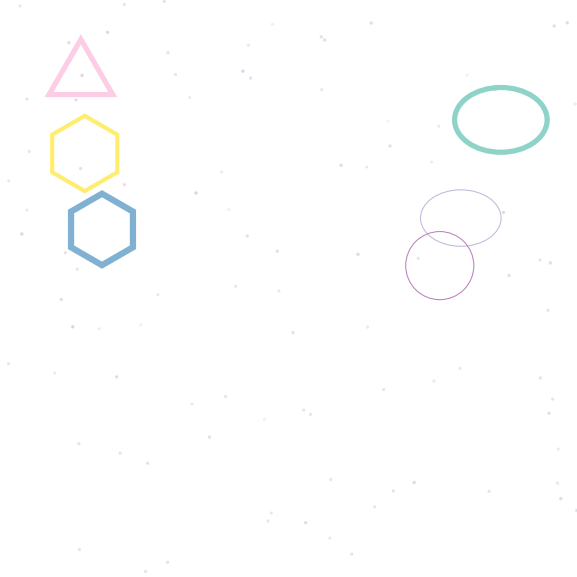[{"shape": "oval", "thickness": 2.5, "radius": 0.4, "center": [0.867, 0.792]}, {"shape": "oval", "thickness": 0.5, "radius": 0.35, "center": [0.798, 0.622]}, {"shape": "hexagon", "thickness": 3, "radius": 0.31, "center": [0.177, 0.602]}, {"shape": "triangle", "thickness": 2.5, "radius": 0.32, "center": [0.14, 0.867]}, {"shape": "circle", "thickness": 0.5, "radius": 0.29, "center": [0.761, 0.539]}, {"shape": "hexagon", "thickness": 2, "radius": 0.33, "center": [0.147, 0.733]}]